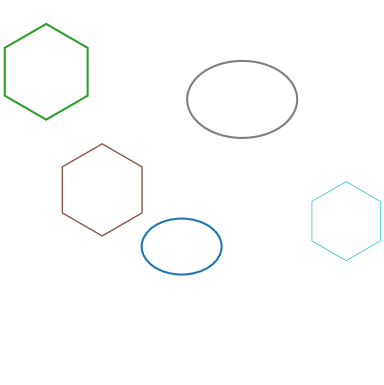[{"shape": "oval", "thickness": 1.5, "radius": 0.52, "center": [0.472, 0.36]}, {"shape": "hexagon", "thickness": 1.5, "radius": 0.62, "center": [0.12, 0.814]}, {"shape": "hexagon", "thickness": 1, "radius": 0.6, "center": [0.265, 0.507]}, {"shape": "oval", "thickness": 1.5, "radius": 0.71, "center": [0.629, 0.742]}, {"shape": "hexagon", "thickness": 0.5, "radius": 0.51, "center": [0.899, 0.426]}]